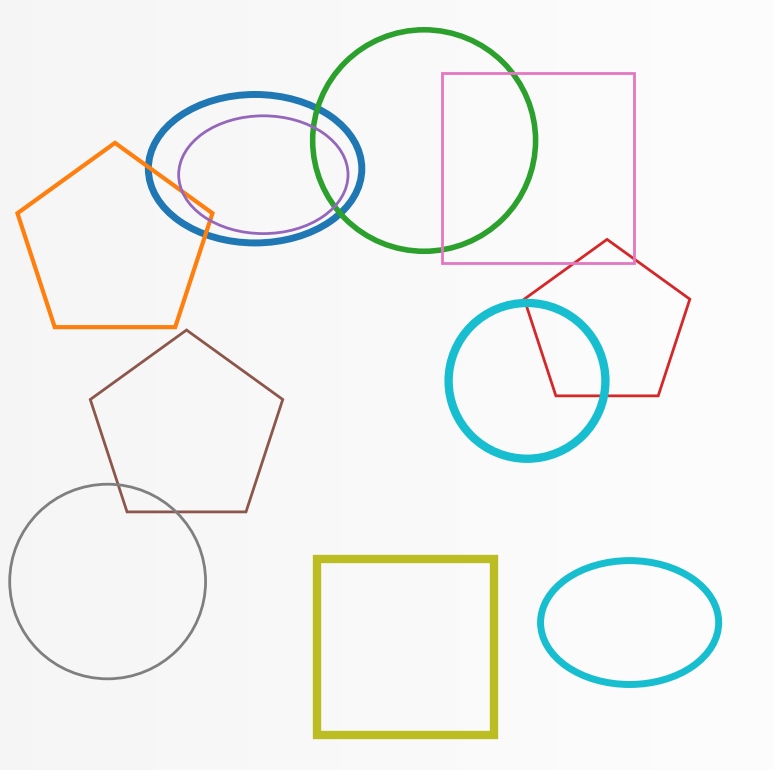[{"shape": "oval", "thickness": 2.5, "radius": 0.69, "center": [0.329, 0.781]}, {"shape": "pentagon", "thickness": 1.5, "radius": 0.66, "center": [0.148, 0.682]}, {"shape": "circle", "thickness": 2, "radius": 0.72, "center": [0.547, 0.817]}, {"shape": "pentagon", "thickness": 1, "radius": 0.56, "center": [0.783, 0.577]}, {"shape": "oval", "thickness": 1, "radius": 0.55, "center": [0.34, 0.773]}, {"shape": "pentagon", "thickness": 1, "radius": 0.65, "center": [0.241, 0.441]}, {"shape": "square", "thickness": 1, "radius": 0.62, "center": [0.694, 0.782]}, {"shape": "circle", "thickness": 1, "radius": 0.63, "center": [0.139, 0.245]}, {"shape": "square", "thickness": 3, "radius": 0.57, "center": [0.523, 0.159]}, {"shape": "oval", "thickness": 2.5, "radius": 0.57, "center": [0.812, 0.191]}, {"shape": "circle", "thickness": 3, "radius": 0.51, "center": [0.68, 0.505]}]